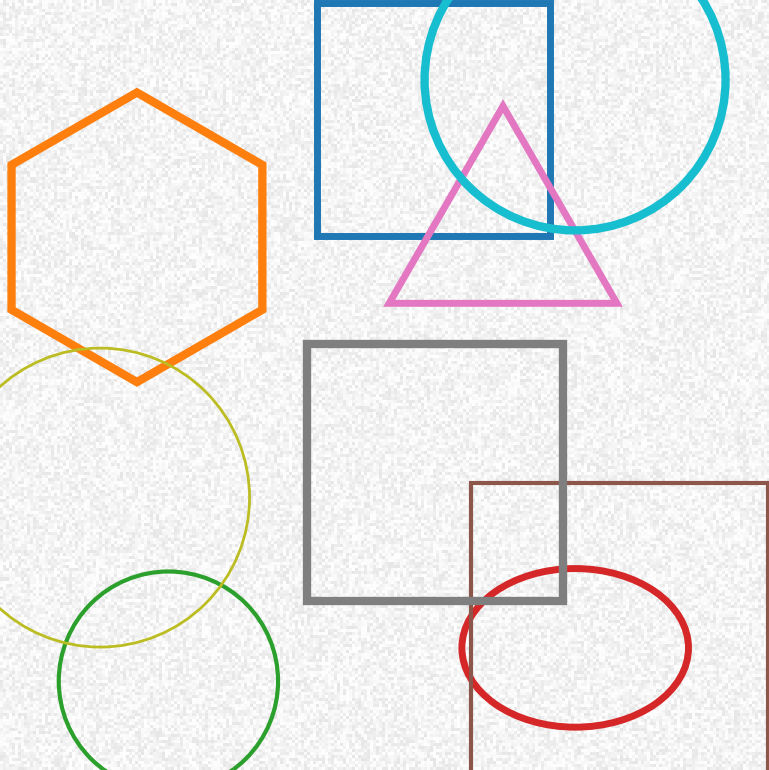[{"shape": "square", "thickness": 2.5, "radius": 0.75, "center": [0.563, 0.845]}, {"shape": "hexagon", "thickness": 3, "radius": 0.94, "center": [0.178, 0.692]}, {"shape": "circle", "thickness": 1.5, "radius": 0.71, "center": [0.219, 0.115]}, {"shape": "oval", "thickness": 2.5, "radius": 0.74, "center": [0.747, 0.159]}, {"shape": "square", "thickness": 1.5, "radius": 0.96, "center": [0.804, 0.18]}, {"shape": "triangle", "thickness": 2.5, "radius": 0.85, "center": [0.653, 0.691]}, {"shape": "square", "thickness": 3, "radius": 0.83, "center": [0.564, 0.386]}, {"shape": "circle", "thickness": 1, "radius": 0.97, "center": [0.13, 0.354]}, {"shape": "circle", "thickness": 3, "radius": 0.98, "center": [0.747, 0.896]}]